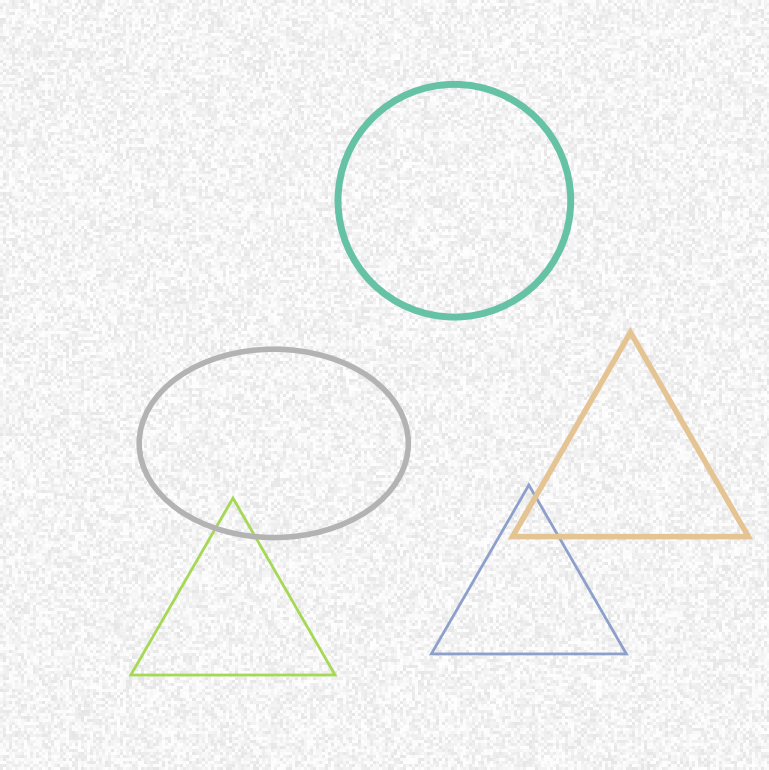[{"shape": "circle", "thickness": 2.5, "radius": 0.76, "center": [0.59, 0.739]}, {"shape": "triangle", "thickness": 1, "radius": 0.73, "center": [0.687, 0.224]}, {"shape": "triangle", "thickness": 1, "radius": 0.77, "center": [0.303, 0.2]}, {"shape": "triangle", "thickness": 2, "radius": 0.88, "center": [0.819, 0.392]}, {"shape": "oval", "thickness": 2, "radius": 0.87, "center": [0.356, 0.424]}]